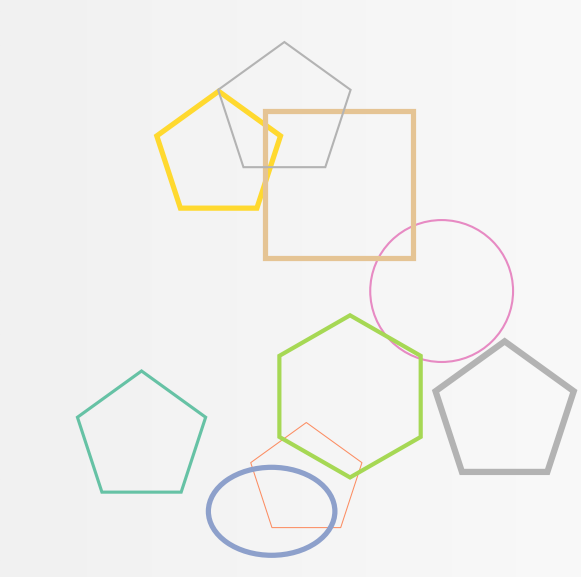[{"shape": "pentagon", "thickness": 1.5, "radius": 0.58, "center": [0.244, 0.241]}, {"shape": "pentagon", "thickness": 0.5, "radius": 0.5, "center": [0.527, 0.167]}, {"shape": "oval", "thickness": 2.5, "radius": 0.54, "center": [0.467, 0.114]}, {"shape": "circle", "thickness": 1, "radius": 0.61, "center": [0.76, 0.495]}, {"shape": "hexagon", "thickness": 2, "radius": 0.7, "center": [0.602, 0.313]}, {"shape": "pentagon", "thickness": 2.5, "radius": 0.56, "center": [0.376, 0.729]}, {"shape": "square", "thickness": 2.5, "radius": 0.64, "center": [0.583, 0.679]}, {"shape": "pentagon", "thickness": 3, "radius": 0.63, "center": [0.868, 0.283]}, {"shape": "pentagon", "thickness": 1, "radius": 0.6, "center": [0.489, 0.807]}]